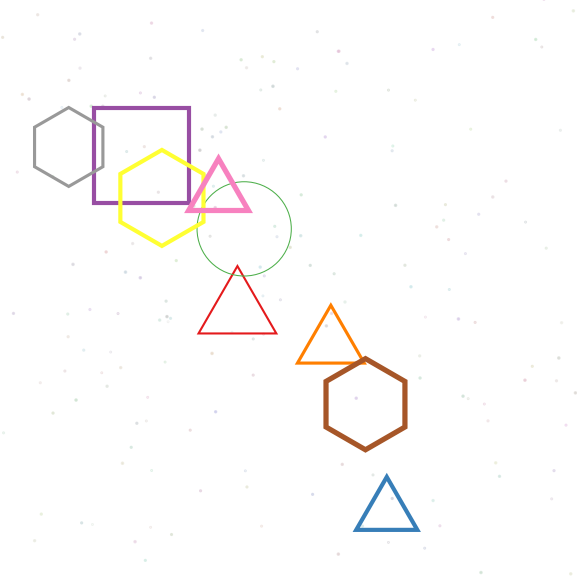[{"shape": "triangle", "thickness": 1, "radius": 0.39, "center": [0.411, 0.461]}, {"shape": "triangle", "thickness": 2, "radius": 0.31, "center": [0.67, 0.112]}, {"shape": "circle", "thickness": 0.5, "radius": 0.41, "center": [0.423, 0.603]}, {"shape": "square", "thickness": 2, "radius": 0.41, "center": [0.245, 0.73]}, {"shape": "triangle", "thickness": 1.5, "radius": 0.33, "center": [0.573, 0.404]}, {"shape": "hexagon", "thickness": 2, "radius": 0.42, "center": [0.28, 0.656]}, {"shape": "hexagon", "thickness": 2.5, "radius": 0.39, "center": [0.633, 0.299]}, {"shape": "triangle", "thickness": 2.5, "radius": 0.3, "center": [0.378, 0.665]}, {"shape": "hexagon", "thickness": 1.5, "radius": 0.34, "center": [0.119, 0.745]}]